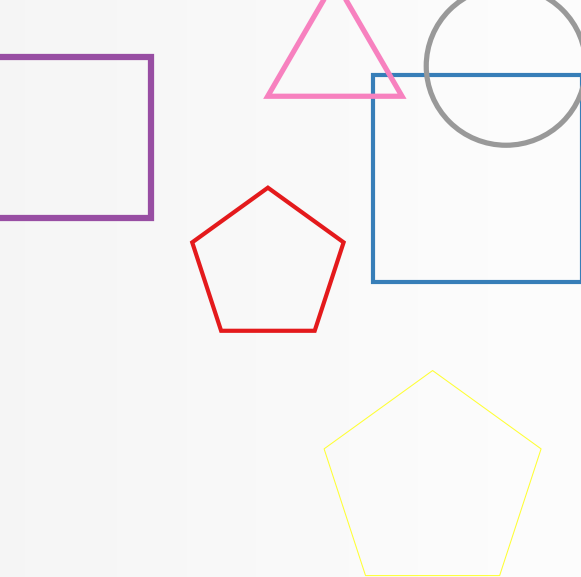[{"shape": "pentagon", "thickness": 2, "radius": 0.68, "center": [0.461, 0.537]}, {"shape": "square", "thickness": 2, "radius": 0.9, "center": [0.822, 0.69]}, {"shape": "square", "thickness": 3, "radius": 0.69, "center": [0.121, 0.761]}, {"shape": "pentagon", "thickness": 0.5, "radius": 0.98, "center": [0.744, 0.161]}, {"shape": "triangle", "thickness": 2.5, "radius": 0.67, "center": [0.576, 0.899]}, {"shape": "circle", "thickness": 2.5, "radius": 0.69, "center": [0.871, 0.885]}]